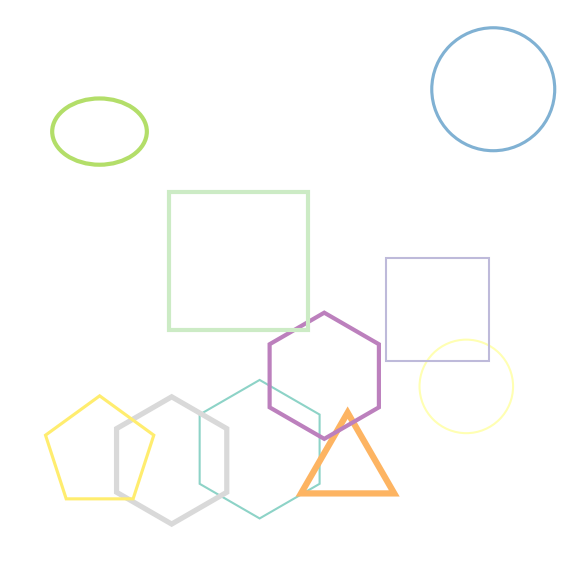[{"shape": "hexagon", "thickness": 1, "radius": 0.6, "center": [0.45, 0.221]}, {"shape": "circle", "thickness": 1, "radius": 0.4, "center": [0.807, 0.33]}, {"shape": "square", "thickness": 1, "radius": 0.45, "center": [0.757, 0.464]}, {"shape": "circle", "thickness": 1.5, "radius": 0.53, "center": [0.854, 0.845]}, {"shape": "triangle", "thickness": 3, "radius": 0.47, "center": [0.602, 0.191]}, {"shape": "oval", "thickness": 2, "radius": 0.41, "center": [0.172, 0.771]}, {"shape": "hexagon", "thickness": 2.5, "radius": 0.55, "center": [0.297, 0.202]}, {"shape": "hexagon", "thickness": 2, "radius": 0.55, "center": [0.561, 0.348]}, {"shape": "square", "thickness": 2, "radius": 0.6, "center": [0.413, 0.547]}, {"shape": "pentagon", "thickness": 1.5, "radius": 0.49, "center": [0.173, 0.215]}]